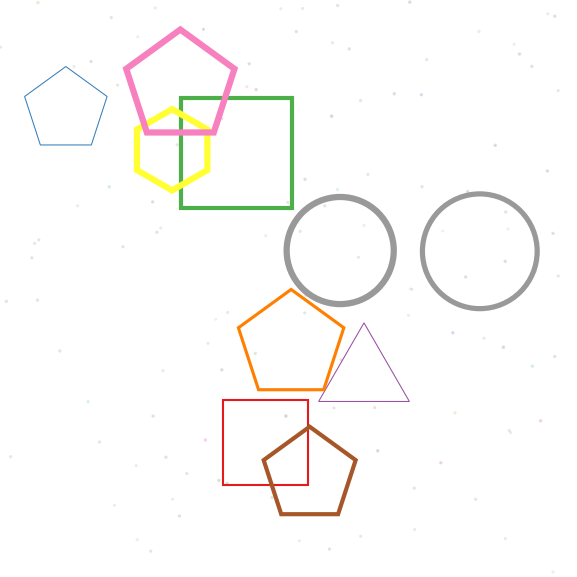[{"shape": "square", "thickness": 1, "radius": 0.37, "center": [0.46, 0.233]}, {"shape": "pentagon", "thickness": 0.5, "radius": 0.38, "center": [0.114, 0.809]}, {"shape": "square", "thickness": 2, "radius": 0.48, "center": [0.409, 0.734]}, {"shape": "triangle", "thickness": 0.5, "radius": 0.45, "center": [0.63, 0.349]}, {"shape": "pentagon", "thickness": 1.5, "radius": 0.48, "center": [0.504, 0.402]}, {"shape": "hexagon", "thickness": 3, "radius": 0.35, "center": [0.298, 0.74]}, {"shape": "pentagon", "thickness": 2, "radius": 0.42, "center": [0.536, 0.177]}, {"shape": "pentagon", "thickness": 3, "radius": 0.49, "center": [0.312, 0.849]}, {"shape": "circle", "thickness": 3, "radius": 0.46, "center": [0.589, 0.565]}, {"shape": "circle", "thickness": 2.5, "radius": 0.5, "center": [0.831, 0.564]}]